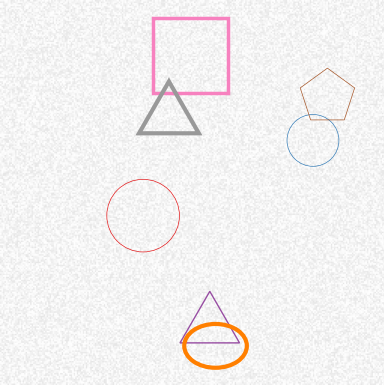[{"shape": "circle", "thickness": 0.5, "radius": 0.47, "center": [0.372, 0.44]}, {"shape": "circle", "thickness": 0.5, "radius": 0.34, "center": [0.813, 0.635]}, {"shape": "triangle", "thickness": 1, "radius": 0.45, "center": [0.545, 0.154]}, {"shape": "oval", "thickness": 3, "radius": 0.41, "center": [0.56, 0.102]}, {"shape": "pentagon", "thickness": 0.5, "radius": 0.37, "center": [0.85, 0.749]}, {"shape": "square", "thickness": 2.5, "radius": 0.49, "center": [0.494, 0.856]}, {"shape": "triangle", "thickness": 3, "radius": 0.45, "center": [0.439, 0.699]}]